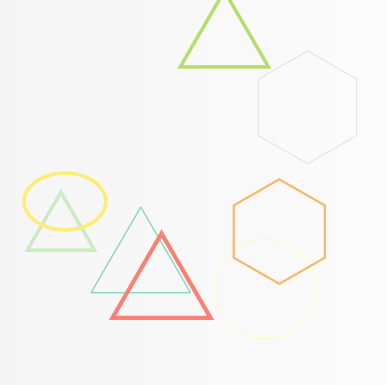[{"shape": "triangle", "thickness": 1, "radius": 0.74, "center": [0.363, 0.314]}, {"shape": "circle", "thickness": 0.5, "radius": 0.64, "center": [0.687, 0.249]}, {"shape": "triangle", "thickness": 3, "radius": 0.73, "center": [0.417, 0.247]}, {"shape": "hexagon", "thickness": 1.5, "radius": 0.68, "center": [0.721, 0.399]}, {"shape": "triangle", "thickness": 2.5, "radius": 0.66, "center": [0.579, 0.892]}, {"shape": "hexagon", "thickness": 0.5, "radius": 0.73, "center": [0.793, 0.721]}, {"shape": "triangle", "thickness": 2.5, "radius": 0.5, "center": [0.157, 0.4]}, {"shape": "oval", "thickness": 2.5, "radius": 0.53, "center": [0.168, 0.477]}]